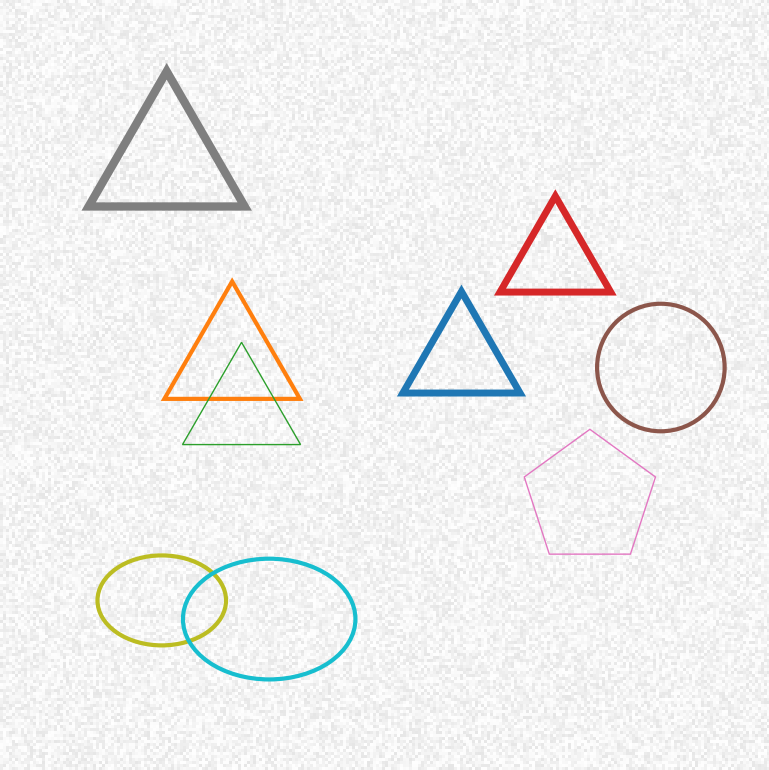[{"shape": "triangle", "thickness": 2.5, "radius": 0.44, "center": [0.599, 0.534]}, {"shape": "triangle", "thickness": 1.5, "radius": 0.51, "center": [0.301, 0.533]}, {"shape": "triangle", "thickness": 0.5, "radius": 0.44, "center": [0.314, 0.467]}, {"shape": "triangle", "thickness": 2.5, "radius": 0.42, "center": [0.721, 0.662]}, {"shape": "circle", "thickness": 1.5, "radius": 0.41, "center": [0.858, 0.523]}, {"shape": "pentagon", "thickness": 0.5, "radius": 0.45, "center": [0.766, 0.353]}, {"shape": "triangle", "thickness": 3, "radius": 0.59, "center": [0.216, 0.79]}, {"shape": "oval", "thickness": 1.5, "radius": 0.42, "center": [0.21, 0.22]}, {"shape": "oval", "thickness": 1.5, "radius": 0.56, "center": [0.35, 0.196]}]